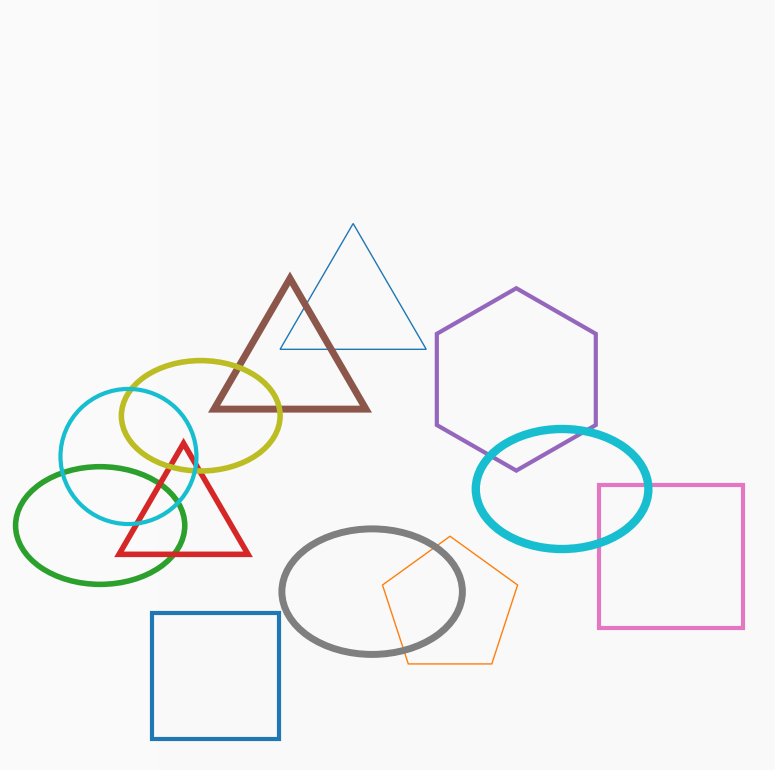[{"shape": "triangle", "thickness": 0.5, "radius": 0.54, "center": [0.456, 0.601]}, {"shape": "square", "thickness": 1.5, "radius": 0.41, "center": [0.279, 0.123]}, {"shape": "pentagon", "thickness": 0.5, "radius": 0.46, "center": [0.581, 0.212]}, {"shape": "oval", "thickness": 2, "radius": 0.55, "center": [0.129, 0.317]}, {"shape": "triangle", "thickness": 2, "radius": 0.48, "center": [0.237, 0.328]}, {"shape": "hexagon", "thickness": 1.5, "radius": 0.59, "center": [0.666, 0.507]}, {"shape": "triangle", "thickness": 2.5, "radius": 0.57, "center": [0.374, 0.525]}, {"shape": "square", "thickness": 1.5, "radius": 0.46, "center": [0.866, 0.277]}, {"shape": "oval", "thickness": 2.5, "radius": 0.58, "center": [0.48, 0.232]}, {"shape": "oval", "thickness": 2, "radius": 0.51, "center": [0.259, 0.46]}, {"shape": "circle", "thickness": 1.5, "radius": 0.44, "center": [0.166, 0.407]}, {"shape": "oval", "thickness": 3, "radius": 0.56, "center": [0.725, 0.365]}]